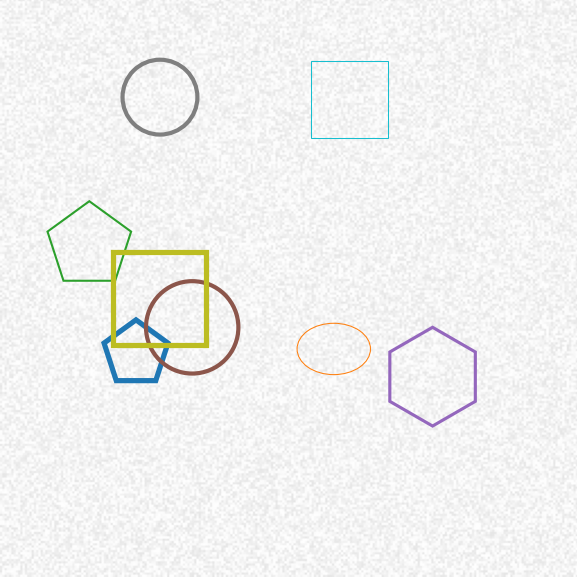[{"shape": "pentagon", "thickness": 2.5, "radius": 0.29, "center": [0.236, 0.387]}, {"shape": "oval", "thickness": 0.5, "radius": 0.32, "center": [0.578, 0.395]}, {"shape": "pentagon", "thickness": 1, "radius": 0.38, "center": [0.155, 0.575]}, {"shape": "hexagon", "thickness": 1.5, "radius": 0.43, "center": [0.749, 0.347]}, {"shape": "circle", "thickness": 2, "radius": 0.4, "center": [0.333, 0.432]}, {"shape": "circle", "thickness": 2, "radius": 0.32, "center": [0.277, 0.831]}, {"shape": "square", "thickness": 2.5, "radius": 0.4, "center": [0.276, 0.483]}, {"shape": "square", "thickness": 0.5, "radius": 0.33, "center": [0.606, 0.826]}]